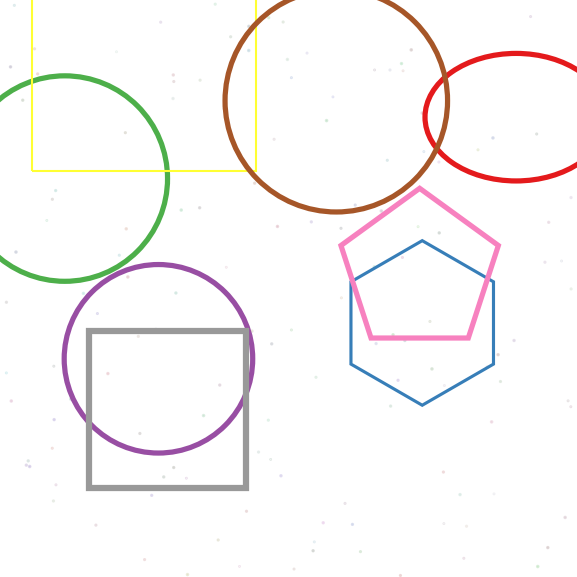[{"shape": "oval", "thickness": 2.5, "radius": 0.79, "center": [0.894, 0.796]}, {"shape": "hexagon", "thickness": 1.5, "radius": 0.71, "center": [0.731, 0.44]}, {"shape": "circle", "thickness": 2.5, "radius": 0.89, "center": [0.112, 0.69]}, {"shape": "circle", "thickness": 2.5, "radius": 0.82, "center": [0.274, 0.378]}, {"shape": "square", "thickness": 1, "radius": 0.97, "center": [0.25, 0.898]}, {"shape": "circle", "thickness": 2.5, "radius": 0.96, "center": [0.582, 0.825]}, {"shape": "pentagon", "thickness": 2.5, "radius": 0.72, "center": [0.727, 0.53]}, {"shape": "square", "thickness": 3, "radius": 0.68, "center": [0.29, 0.29]}]